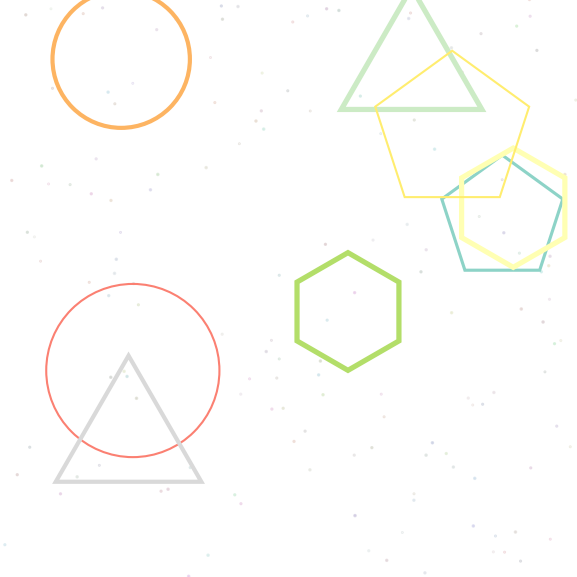[{"shape": "pentagon", "thickness": 1.5, "radius": 0.55, "center": [0.87, 0.62]}, {"shape": "hexagon", "thickness": 2.5, "radius": 0.52, "center": [0.889, 0.639]}, {"shape": "circle", "thickness": 1, "radius": 0.75, "center": [0.23, 0.358]}, {"shape": "circle", "thickness": 2, "radius": 0.59, "center": [0.21, 0.897]}, {"shape": "hexagon", "thickness": 2.5, "radius": 0.51, "center": [0.603, 0.46]}, {"shape": "triangle", "thickness": 2, "radius": 0.73, "center": [0.223, 0.238]}, {"shape": "triangle", "thickness": 2.5, "radius": 0.7, "center": [0.713, 0.88]}, {"shape": "pentagon", "thickness": 1, "radius": 0.7, "center": [0.783, 0.771]}]